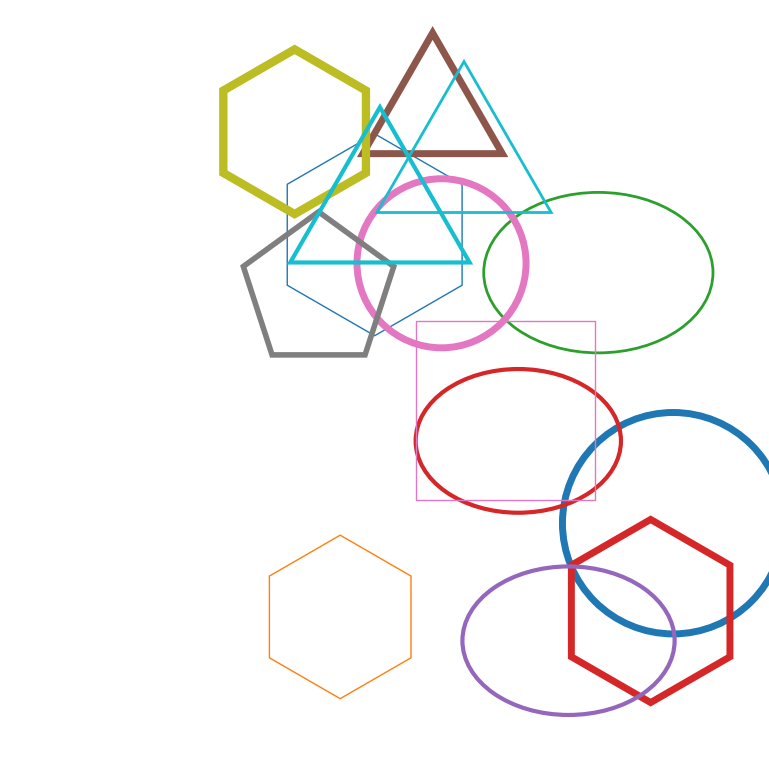[{"shape": "hexagon", "thickness": 0.5, "radius": 0.66, "center": [0.487, 0.695]}, {"shape": "circle", "thickness": 2.5, "radius": 0.72, "center": [0.874, 0.321]}, {"shape": "hexagon", "thickness": 0.5, "radius": 0.53, "center": [0.442, 0.199]}, {"shape": "oval", "thickness": 1, "radius": 0.74, "center": [0.777, 0.646]}, {"shape": "hexagon", "thickness": 2.5, "radius": 0.59, "center": [0.845, 0.206]}, {"shape": "oval", "thickness": 1.5, "radius": 0.67, "center": [0.673, 0.427]}, {"shape": "oval", "thickness": 1.5, "radius": 0.69, "center": [0.738, 0.168]}, {"shape": "triangle", "thickness": 2.5, "radius": 0.52, "center": [0.562, 0.853]}, {"shape": "square", "thickness": 0.5, "radius": 0.58, "center": [0.657, 0.467]}, {"shape": "circle", "thickness": 2.5, "radius": 0.55, "center": [0.573, 0.658]}, {"shape": "pentagon", "thickness": 2, "radius": 0.51, "center": [0.414, 0.622]}, {"shape": "hexagon", "thickness": 3, "radius": 0.53, "center": [0.383, 0.829]}, {"shape": "triangle", "thickness": 1, "radius": 0.65, "center": [0.603, 0.789]}, {"shape": "triangle", "thickness": 1.5, "radius": 0.67, "center": [0.493, 0.726]}]